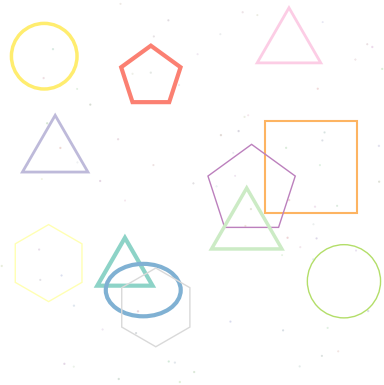[{"shape": "triangle", "thickness": 3, "radius": 0.41, "center": [0.324, 0.299]}, {"shape": "hexagon", "thickness": 1, "radius": 0.5, "center": [0.126, 0.317]}, {"shape": "triangle", "thickness": 2, "radius": 0.49, "center": [0.143, 0.602]}, {"shape": "pentagon", "thickness": 3, "radius": 0.41, "center": [0.392, 0.8]}, {"shape": "oval", "thickness": 3, "radius": 0.49, "center": [0.372, 0.247]}, {"shape": "square", "thickness": 1.5, "radius": 0.6, "center": [0.807, 0.565]}, {"shape": "circle", "thickness": 1, "radius": 0.48, "center": [0.893, 0.269]}, {"shape": "triangle", "thickness": 2, "radius": 0.48, "center": [0.751, 0.884]}, {"shape": "hexagon", "thickness": 1, "radius": 0.51, "center": [0.405, 0.202]}, {"shape": "pentagon", "thickness": 1, "radius": 0.6, "center": [0.654, 0.506]}, {"shape": "triangle", "thickness": 2.5, "radius": 0.53, "center": [0.641, 0.406]}, {"shape": "circle", "thickness": 2.5, "radius": 0.43, "center": [0.115, 0.854]}]